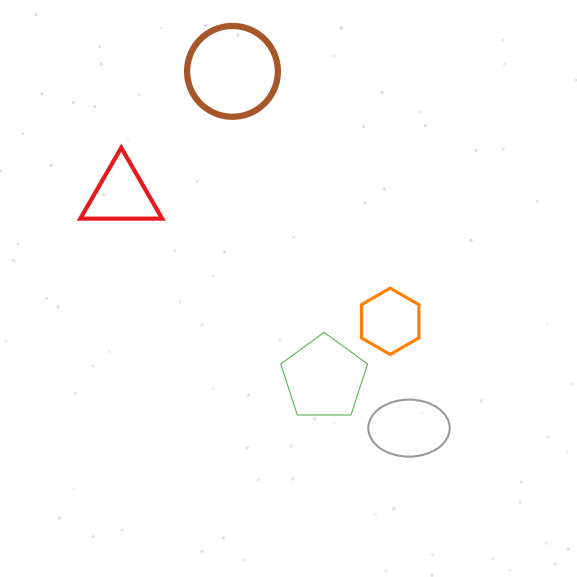[{"shape": "triangle", "thickness": 2, "radius": 0.41, "center": [0.21, 0.661]}, {"shape": "pentagon", "thickness": 0.5, "radius": 0.4, "center": [0.561, 0.344]}, {"shape": "hexagon", "thickness": 1.5, "radius": 0.29, "center": [0.676, 0.443]}, {"shape": "circle", "thickness": 3, "radius": 0.39, "center": [0.403, 0.876]}, {"shape": "oval", "thickness": 1, "radius": 0.35, "center": [0.708, 0.258]}]